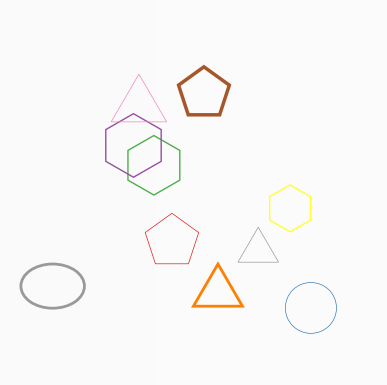[{"shape": "pentagon", "thickness": 0.5, "radius": 0.36, "center": [0.444, 0.374]}, {"shape": "circle", "thickness": 0.5, "radius": 0.33, "center": [0.802, 0.2]}, {"shape": "hexagon", "thickness": 1, "radius": 0.39, "center": [0.397, 0.571]}, {"shape": "hexagon", "thickness": 1, "radius": 0.41, "center": [0.344, 0.622]}, {"shape": "triangle", "thickness": 2, "radius": 0.37, "center": [0.562, 0.241]}, {"shape": "hexagon", "thickness": 1, "radius": 0.3, "center": [0.749, 0.459]}, {"shape": "pentagon", "thickness": 2.5, "radius": 0.34, "center": [0.526, 0.758]}, {"shape": "triangle", "thickness": 0.5, "radius": 0.41, "center": [0.359, 0.725]}, {"shape": "triangle", "thickness": 0.5, "radius": 0.3, "center": [0.666, 0.349]}, {"shape": "oval", "thickness": 2, "radius": 0.41, "center": [0.136, 0.257]}]